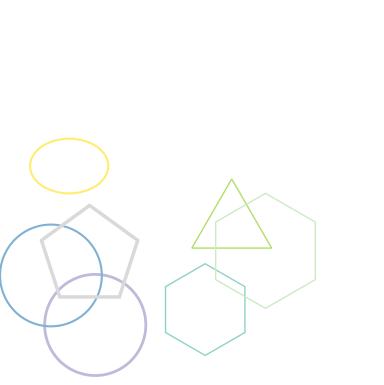[{"shape": "hexagon", "thickness": 1, "radius": 0.6, "center": [0.533, 0.196]}, {"shape": "circle", "thickness": 2, "radius": 0.66, "center": [0.247, 0.156]}, {"shape": "circle", "thickness": 1.5, "radius": 0.66, "center": [0.132, 0.285]}, {"shape": "triangle", "thickness": 1, "radius": 0.6, "center": [0.602, 0.415]}, {"shape": "pentagon", "thickness": 2.5, "radius": 0.66, "center": [0.233, 0.335]}, {"shape": "hexagon", "thickness": 1, "radius": 0.75, "center": [0.69, 0.348]}, {"shape": "oval", "thickness": 1.5, "radius": 0.51, "center": [0.18, 0.569]}]